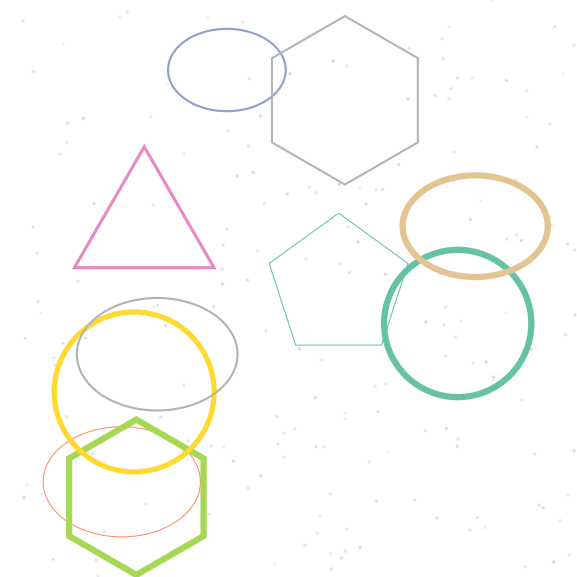[{"shape": "circle", "thickness": 3, "radius": 0.64, "center": [0.793, 0.439]}, {"shape": "pentagon", "thickness": 0.5, "radius": 0.63, "center": [0.586, 0.504]}, {"shape": "oval", "thickness": 0.5, "radius": 0.68, "center": [0.211, 0.165]}, {"shape": "oval", "thickness": 1, "radius": 0.51, "center": [0.393, 0.878]}, {"shape": "triangle", "thickness": 1.5, "radius": 0.7, "center": [0.25, 0.605]}, {"shape": "hexagon", "thickness": 3, "radius": 0.67, "center": [0.236, 0.138]}, {"shape": "circle", "thickness": 2.5, "radius": 0.69, "center": [0.232, 0.32]}, {"shape": "oval", "thickness": 3, "radius": 0.63, "center": [0.823, 0.607]}, {"shape": "oval", "thickness": 1, "radius": 0.7, "center": [0.272, 0.386]}, {"shape": "hexagon", "thickness": 1, "radius": 0.73, "center": [0.597, 0.825]}]